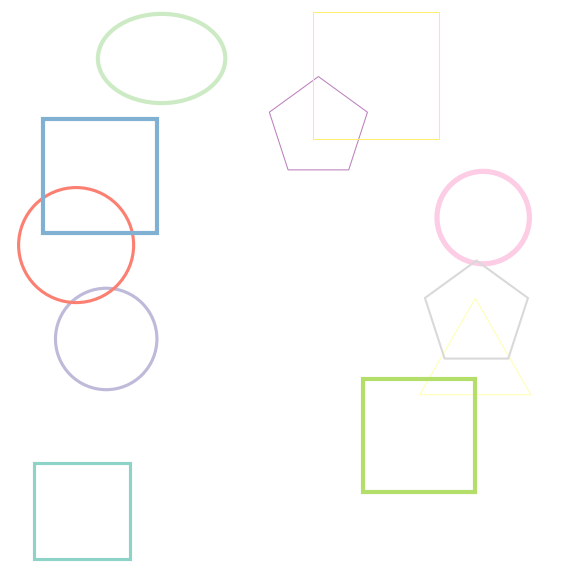[{"shape": "square", "thickness": 1.5, "radius": 0.42, "center": [0.142, 0.114]}, {"shape": "triangle", "thickness": 0.5, "radius": 0.56, "center": [0.823, 0.371]}, {"shape": "circle", "thickness": 1.5, "radius": 0.44, "center": [0.184, 0.412]}, {"shape": "circle", "thickness": 1.5, "radius": 0.5, "center": [0.132, 0.575]}, {"shape": "square", "thickness": 2, "radius": 0.49, "center": [0.173, 0.694]}, {"shape": "square", "thickness": 2, "radius": 0.49, "center": [0.725, 0.245]}, {"shape": "circle", "thickness": 2.5, "radius": 0.4, "center": [0.837, 0.622]}, {"shape": "pentagon", "thickness": 1, "radius": 0.47, "center": [0.825, 0.454]}, {"shape": "pentagon", "thickness": 0.5, "radius": 0.45, "center": [0.551, 0.777]}, {"shape": "oval", "thickness": 2, "radius": 0.55, "center": [0.28, 0.898]}, {"shape": "square", "thickness": 0.5, "radius": 0.55, "center": [0.651, 0.868]}]